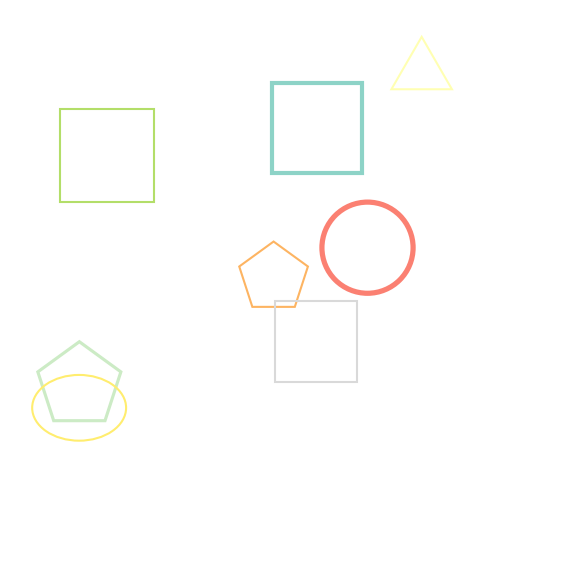[{"shape": "square", "thickness": 2, "radius": 0.39, "center": [0.549, 0.777]}, {"shape": "triangle", "thickness": 1, "radius": 0.3, "center": [0.73, 0.875]}, {"shape": "circle", "thickness": 2.5, "radius": 0.39, "center": [0.636, 0.57]}, {"shape": "pentagon", "thickness": 1, "radius": 0.31, "center": [0.474, 0.518]}, {"shape": "square", "thickness": 1, "radius": 0.41, "center": [0.185, 0.73]}, {"shape": "square", "thickness": 1, "radius": 0.35, "center": [0.547, 0.408]}, {"shape": "pentagon", "thickness": 1.5, "radius": 0.38, "center": [0.137, 0.332]}, {"shape": "oval", "thickness": 1, "radius": 0.41, "center": [0.137, 0.293]}]